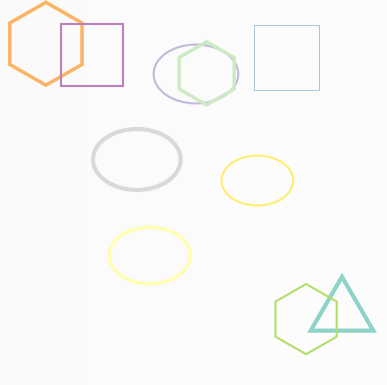[{"shape": "triangle", "thickness": 3, "radius": 0.47, "center": [0.883, 0.188]}, {"shape": "oval", "thickness": 2.5, "radius": 0.52, "center": [0.386, 0.336]}, {"shape": "oval", "thickness": 1.5, "radius": 0.55, "center": [0.506, 0.808]}, {"shape": "square", "thickness": 0.5, "radius": 0.42, "center": [0.74, 0.851]}, {"shape": "hexagon", "thickness": 2.5, "radius": 0.54, "center": [0.118, 0.886]}, {"shape": "hexagon", "thickness": 1.5, "radius": 0.46, "center": [0.79, 0.171]}, {"shape": "oval", "thickness": 3, "radius": 0.57, "center": [0.353, 0.586]}, {"shape": "square", "thickness": 1.5, "radius": 0.4, "center": [0.237, 0.858]}, {"shape": "hexagon", "thickness": 2.5, "radius": 0.41, "center": [0.533, 0.81]}, {"shape": "oval", "thickness": 1.5, "radius": 0.46, "center": [0.664, 0.531]}]